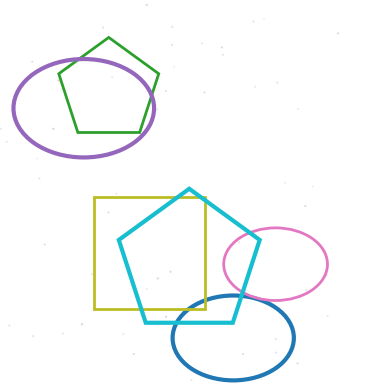[{"shape": "oval", "thickness": 3, "radius": 0.79, "center": [0.606, 0.122]}, {"shape": "pentagon", "thickness": 2, "radius": 0.68, "center": [0.282, 0.766]}, {"shape": "oval", "thickness": 3, "radius": 0.91, "center": [0.218, 0.719]}, {"shape": "oval", "thickness": 2, "radius": 0.67, "center": [0.716, 0.314]}, {"shape": "square", "thickness": 2, "radius": 0.72, "center": [0.389, 0.343]}, {"shape": "pentagon", "thickness": 3, "radius": 0.96, "center": [0.492, 0.317]}]